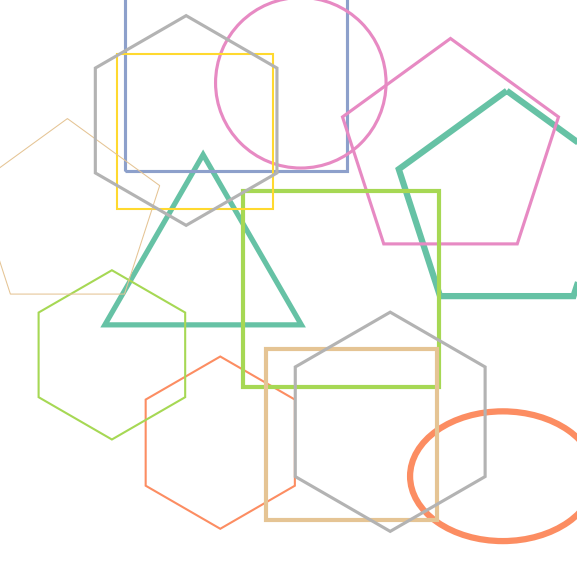[{"shape": "triangle", "thickness": 2.5, "radius": 0.98, "center": [0.352, 0.535]}, {"shape": "pentagon", "thickness": 3, "radius": 0.98, "center": [0.878, 0.645]}, {"shape": "oval", "thickness": 3, "radius": 0.8, "center": [0.871, 0.175]}, {"shape": "hexagon", "thickness": 1, "radius": 0.75, "center": [0.381, 0.233]}, {"shape": "square", "thickness": 1.5, "radius": 0.96, "center": [0.408, 0.896]}, {"shape": "pentagon", "thickness": 1.5, "radius": 0.98, "center": [0.78, 0.736]}, {"shape": "circle", "thickness": 1.5, "radius": 0.74, "center": [0.521, 0.856]}, {"shape": "square", "thickness": 2, "radius": 0.85, "center": [0.591, 0.499]}, {"shape": "hexagon", "thickness": 1, "radius": 0.73, "center": [0.194, 0.385]}, {"shape": "square", "thickness": 1, "radius": 0.67, "center": [0.338, 0.771]}, {"shape": "square", "thickness": 2, "radius": 0.74, "center": [0.608, 0.247]}, {"shape": "pentagon", "thickness": 0.5, "radius": 0.84, "center": [0.117, 0.626]}, {"shape": "hexagon", "thickness": 1.5, "radius": 0.95, "center": [0.676, 0.269]}, {"shape": "hexagon", "thickness": 1.5, "radius": 0.91, "center": [0.322, 0.79]}]